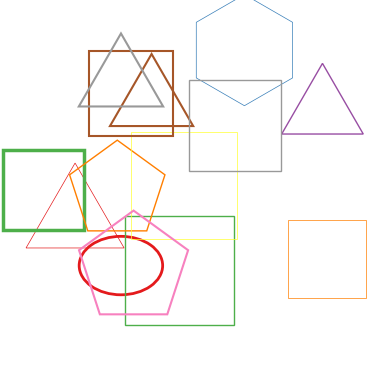[{"shape": "triangle", "thickness": 0.5, "radius": 0.74, "center": [0.195, 0.429]}, {"shape": "oval", "thickness": 2, "radius": 0.54, "center": [0.314, 0.31]}, {"shape": "hexagon", "thickness": 0.5, "radius": 0.72, "center": [0.635, 0.87]}, {"shape": "square", "thickness": 2.5, "radius": 0.52, "center": [0.113, 0.506]}, {"shape": "square", "thickness": 1, "radius": 0.71, "center": [0.466, 0.298]}, {"shape": "triangle", "thickness": 1, "radius": 0.61, "center": [0.838, 0.713]}, {"shape": "square", "thickness": 0.5, "radius": 0.5, "center": [0.849, 0.327]}, {"shape": "pentagon", "thickness": 1, "radius": 0.65, "center": [0.305, 0.506]}, {"shape": "square", "thickness": 0.5, "radius": 0.69, "center": [0.477, 0.519]}, {"shape": "triangle", "thickness": 1.5, "radius": 0.62, "center": [0.394, 0.735]}, {"shape": "square", "thickness": 1.5, "radius": 0.55, "center": [0.341, 0.757]}, {"shape": "pentagon", "thickness": 1.5, "radius": 0.74, "center": [0.347, 0.304]}, {"shape": "square", "thickness": 1, "radius": 0.6, "center": [0.611, 0.674]}, {"shape": "triangle", "thickness": 1.5, "radius": 0.63, "center": [0.314, 0.787]}]